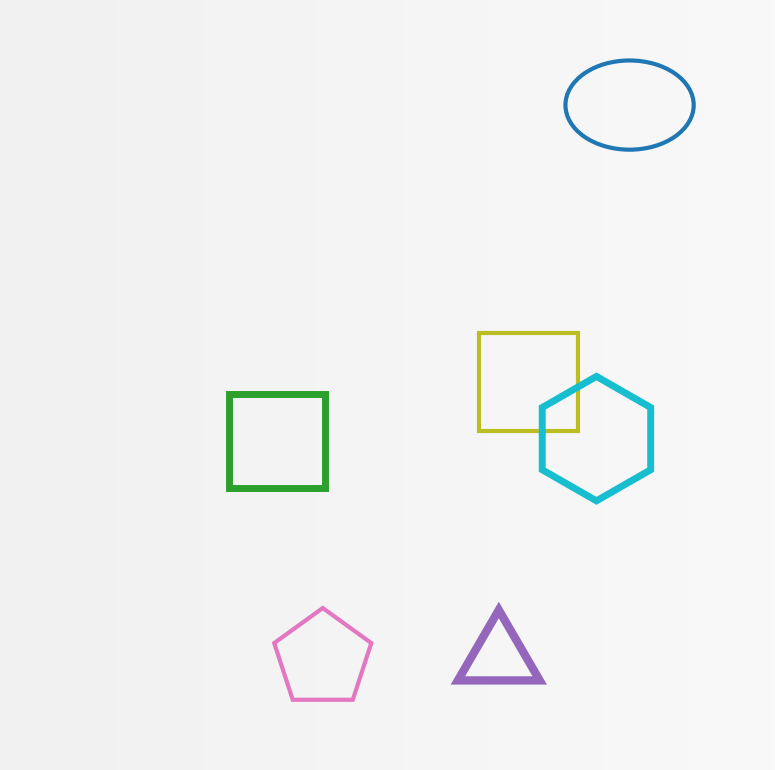[{"shape": "oval", "thickness": 1.5, "radius": 0.41, "center": [0.812, 0.864]}, {"shape": "square", "thickness": 2.5, "radius": 0.31, "center": [0.358, 0.427]}, {"shape": "triangle", "thickness": 3, "radius": 0.3, "center": [0.644, 0.147]}, {"shape": "pentagon", "thickness": 1.5, "radius": 0.33, "center": [0.416, 0.144]}, {"shape": "square", "thickness": 1.5, "radius": 0.32, "center": [0.682, 0.504]}, {"shape": "hexagon", "thickness": 2.5, "radius": 0.4, "center": [0.77, 0.43]}]